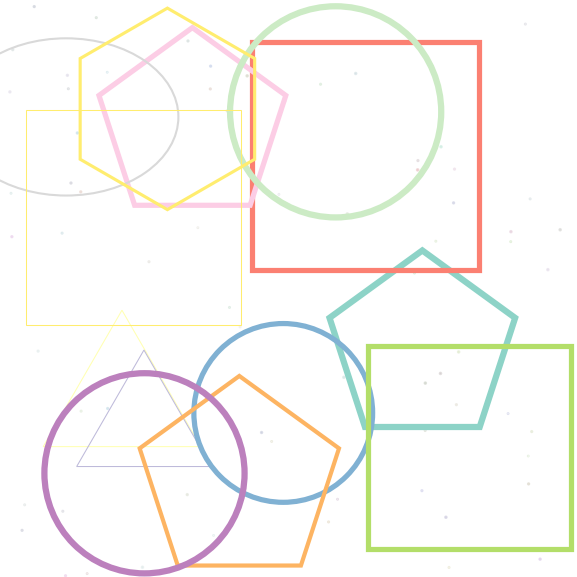[{"shape": "pentagon", "thickness": 3, "radius": 0.84, "center": [0.731, 0.396]}, {"shape": "triangle", "thickness": 0.5, "radius": 0.79, "center": [0.211, 0.305]}, {"shape": "triangle", "thickness": 0.5, "radius": 0.67, "center": [0.249, 0.259]}, {"shape": "square", "thickness": 2.5, "radius": 0.99, "center": [0.633, 0.729]}, {"shape": "circle", "thickness": 2.5, "radius": 0.77, "center": [0.49, 0.284]}, {"shape": "pentagon", "thickness": 2, "radius": 0.91, "center": [0.414, 0.167]}, {"shape": "square", "thickness": 2.5, "radius": 0.88, "center": [0.813, 0.225]}, {"shape": "pentagon", "thickness": 2.5, "radius": 0.85, "center": [0.333, 0.781]}, {"shape": "oval", "thickness": 1, "radius": 0.97, "center": [0.114, 0.797]}, {"shape": "circle", "thickness": 3, "radius": 0.87, "center": [0.25, 0.18]}, {"shape": "circle", "thickness": 3, "radius": 0.91, "center": [0.581, 0.805]}, {"shape": "hexagon", "thickness": 1.5, "radius": 0.87, "center": [0.29, 0.811]}, {"shape": "square", "thickness": 0.5, "radius": 0.93, "center": [0.231, 0.623]}]